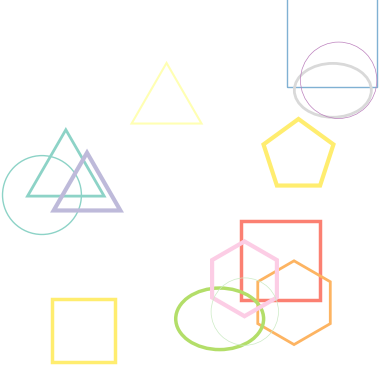[{"shape": "circle", "thickness": 1, "radius": 0.51, "center": [0.109, 0.493]}, {"shape": "triangle", "thickness": 2, "radius": 0.57, "center": [0.171, 0.548]}, {"shape": "triangle", "thickness": 1.5, "radius": 0.52, "center": [0.433, 0.732]}, {"shape": "triangle", "thickness": 3, "radius": 0.5, "center": [0.226, 0.503]}, {"shape": "square", "thickness": 2.5, "radius": 0.51, "center": [0.73, 0.323]}, {"shape": "square", "thickness": 1, "radius": 0.58, "center": [0.862, 0.891]}, {"shape": "hexagon", "thickness": 2, "radius": 0.54, "center": [0.764, 0.214]}, {"shape": "oval", "thickness": 2.5, "radius": 0.57, "center": [0.571, 0.172]}, {"shape": "hexagon", "thickness": 3, "radius": 0.49, "center": [0.635, 0.276]}, {"shape": "oval", "thickness": 2, "radius": 0.5, "center": [0.864, 0.765]}, {"shape": "circle", "thickness": 0.5, "radius": 0.5, "center": [0.88, 0.791]}, {"shape": "circle", "thickness": 0.5, "radius": 0.44, "center": [0.636, 0.191]}, {"shape": "pentagon", "thickness": 3, "radius": 0.48, "center": [0.775, 0.595]}, {"shape": "square", "thickness": 2.5, "radius": 0.41, "center": [0.217, 0.141]}]